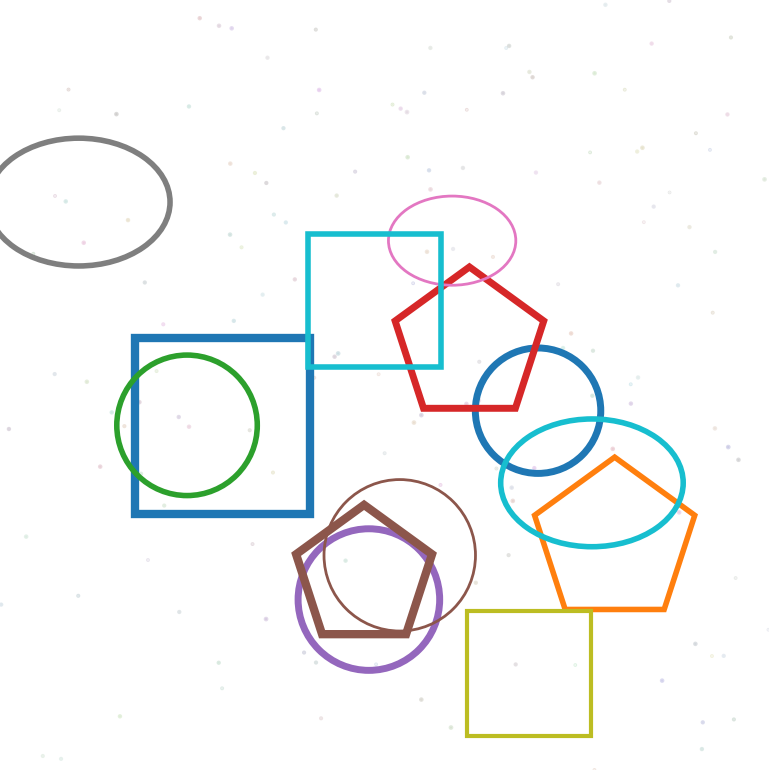[{"shape": "square", "thickness": 3, "radius": 0.57, "center": [0.289, 0.447]}, {"shape": "circle", "thickness": 2.5, "radius": 0.41, "center": [0.699, 0.467]}, {"shape": "pentagon", "thickness": 2, "radius": 0.55, "center": [0.798, 0.297]}, {"shape": "circle", "thickness": 2, "radius": 0.46, "center": [0.243, 0.448]}, {"shape": "pentagon", "thickness": 2.5, "radius": 0.51, "center": [0.61, 0.552]}, {"shape": "circle", "thickness": 2.5, "radius": 0.46, "center": [0.479, 0.221]}, {"shape": "pentagon", "thickness": 3, "radius": 0.46, "center": [0.473, 0.251]}, {"shape": "circle", "thickness": 1, "radius": 0.49, "center": [0.519, 0.279]}, {"shape": "oval", "thickness": 1, "radius": 0.41, "center": [0.587, 0.687]}, {"shape": "oval", "thickness": 2, "radius": 0.59, "center": [0.102, 0.738]}, {"shape": "square", "thickness": 1.5, "radius": 0.4, "center": [0.687, 0.126]}, {"shape": "oval", "thickness": 2, "radius": 0.59, "center": [0.769, 0.373]}, {"shape": "square", "thickness": 2, "radius": 0.43, "center": [0.487, 0.609]}]